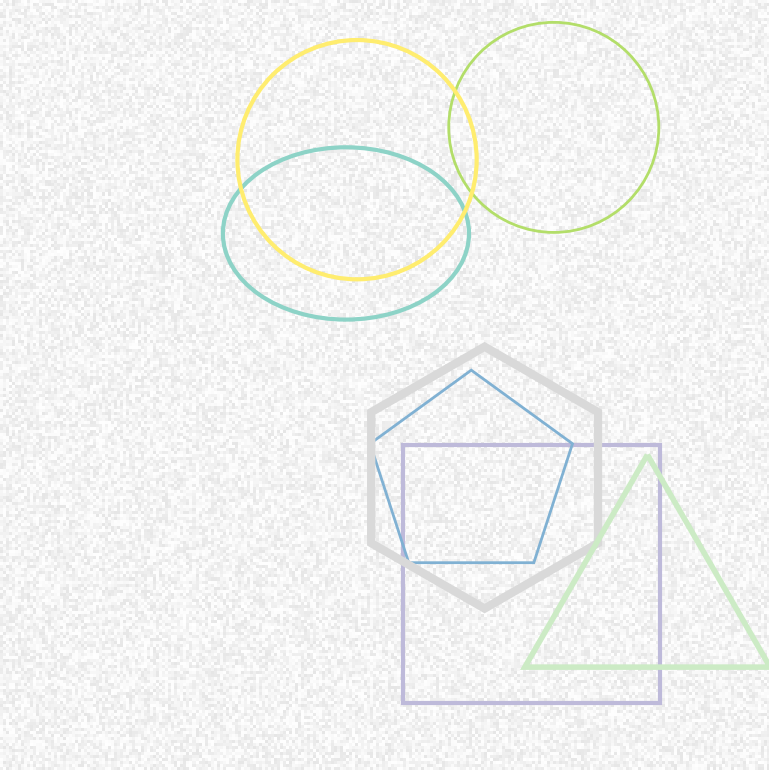[{"shape": "oval", "thickness": 1.5, "radius": 0.8, "center": [0.449, 0.697]}, {"shape": "square", "thickness": 1.5, "radius": 0.84, "center": [0.69, 0.255]}, {"shape": "pentagon", "thickness": 1, "radius": 0.69, "center": [0.612, 0.381]}, {"shape": "circle", "thickness": 1, "radius": 0.68, "center": [0.719, 0.835]}, {"shape": "hexagon", "thickness": 3, "radius": 0.85, "center": [0.629, 0.38]}, {"shape": "triangle", "thickness": 2, "radius": 0.92, "center": [0.841, 0.226]}, {"shape": "circle", "thickness": 1.5, "radius": 0.78, "center": [0.464, 0.793]}]